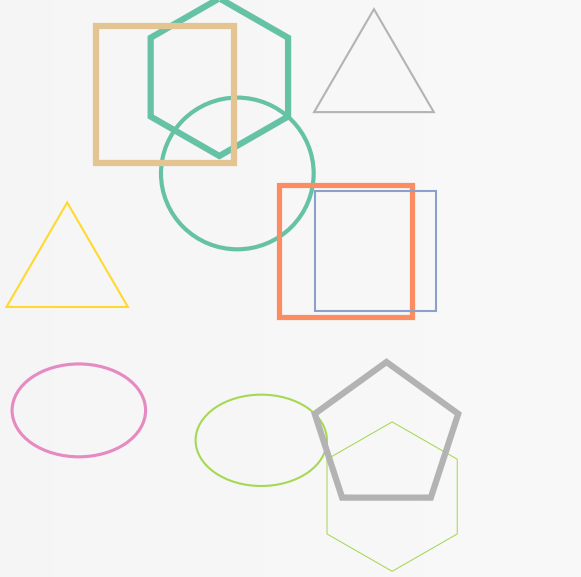[{"shape": "circle", "thickness": 2, "radius": 0.66, "center": [0.408, 0.699]}, {"shape": "hexagon", "thickness": 3, "radius": 0.68, "center": [0.377, 0.866]}, {"shape": "square", "thickness": 2.5, "radius": 0.57, "center": [0.595, 0.565]}, {"shape": "square", "thickness": 1, "radius": 0.52, "center": [0.646, 0.565]}, {"shape": "oval", "thickness": 1.5, "radius": 0.57, "center": [0.136, 0.289]}, {"shape": "oval", "thickness": 1, "radius": 0.56, "center": [0.449, 0.237]}, {"shape": "hexagon", "thickness": 0.5, "radius": 0.65, "center": [0.675, 0.139]}, {"shape": "triangle", "thickness": 1, "radius": 0.6, "center": [0.116, 0.528]}, {"shape": "square", "thickness": 3, "radius": 0.59, "center": [0.283, 0.835]}, {"shape": "pentagon", "thickness": 3, "radius": 0.65, "center": [0.665, 0.242]}, {"shape": "triangle", "thickness": 1, "radius": 0.59, "center": [0.643, 0.864]}]